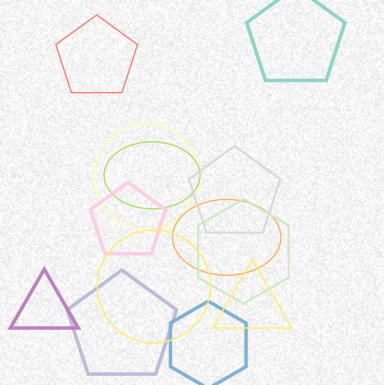[{"shape": "pentagon", "thickness": 2.5, "radius": 0.67, "center": [0.768, 0.9]}, {"shape": "circle", "thickness": 1, "radius": 0.69, "center": [0.381, 0.541]}, {"shape": "pentagon", "thickness": 2.5, "radius": 0.75, "center": [0.317, 0.149]}, {"shape": "pentagon", "thickness": 1, "radius": 0.56, "center": [0.251, 0.85]}, {"shape": "hexagon", "thickness": 2.5, "radius": 0.57, "center": [0.541, 0.104]}, {"shape": "oval", "thickness": 1, "radius": 0.7, "center": [0.589, 0.384]}, {"shape": "oval", "thickness": 1, "radius": 0.62, "center": [0.395, 0.545]}, {"shape": "pentagon", "thickness": 2.5, "radius": 0.51, "center": [0.333, 0.424]}, {"shape": "pentagon", "thickness": 1.5, "radius": 0.62, "center": [0.609, 0.496]}, {"shape": "triangle", "thickness": 2.5, "radius": 0.51, "center": [0.115, 0.199]}, {"shape": "hexagon", "thickness": 1.5, "radius": 0.68, "center": [0.632, 0.347]}, {"shape": "triangle", "thickness": 1, "radius": 0.59, "center": [0.655, 0.207]}, {"shape": "circle", "thickness": 1, "radius": 0.73, "center": [0.4, 0.256]}]